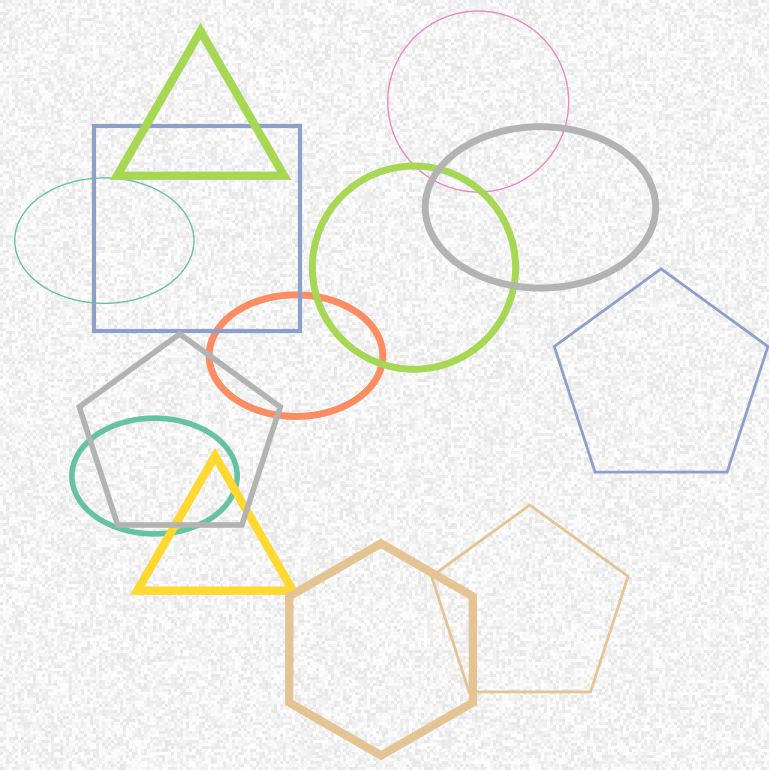[{"shape": "oval", "thickness": 2, "radius": 0.54, "center": [0.201, 0.382]}, {"shape": "oval", "thickness": 0.5, "radius": 0.58, "center": [0.135, 0.688]}, {"shape": "oval", "thickness": 2.5, "radius": 0.56, "center": [0.384, 0.538]}, {"shape": "pentagon", "thickness": 1, "radius": 0.73, "center": [0.859, 0.505]}, {"shape": "square", "thickness": 1.5, "radius": 0.67, "center": [0.256, 0.703]}, {"shape": "circle", "thickness": 0.5, "radius": 0.59, "center": [0.621, 0.868]}, {"shape": "circle", "thickness": 2.5, "radius": 0.66, "center": [0.538, 0.652]}, {"shape": "triangle", "thickness": 3, "radius": 0.63, "center": [0.261, 0.834]}, {"shape": "triangle", "thickness": 3, "radius": 0.58, "center": [0.279, 0.291]}, {"shape": "hexagon", "thickness": 3, "radius": 0.69, "center": [0.495, 0.156]}, {"shape": "pentagon", "thickness": 1, "radius": 0.67, "center": [0.688, 0.21]}, {"shape": "oval", "thickness": 2.5, "radius": 0.75, "center": [0.702, 0.731]}, {"shape": "pentagon", "thickness": 2, "radius": 0.69, "center": [0.233, 0.429]}]